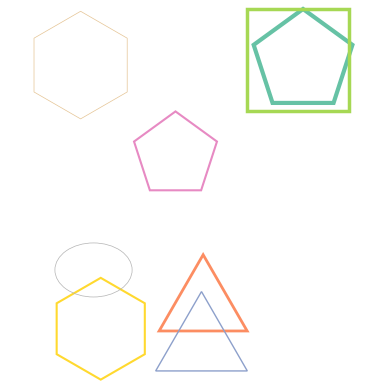[{"shape": "pentagon", "thickness": 3, "radius": 0.67, "center": [0.787, 0.842]}, {"shape": "triangle", "thickness": 2, "radius": 0.66, "center": [0.528, 0.206]}, {"shape": "triangle", "thickness": 1, "radius": 0.69, "center": [0.523, 0.105]}, {"shape": "pentagon", "thickness": 1.5, "radius": 0.57, "center": [0.456, 0.597]}, {"shape": "square", "thickness": 2.5, "radius": 0.66, "center": [0.774, 0.844]}, {"shape": "hexagon", "thickness": 1.5, "radius": 0.66, "center": [0.262, 0.146]}, {"shape": "hexagon", "thickness": 0.5, "radius": 0.7, "center": [0.209, 0.831]}, {"shape": "oval", "thickness": 0.5, "radius": 0.5, "center": [0.243, 0.299]}]